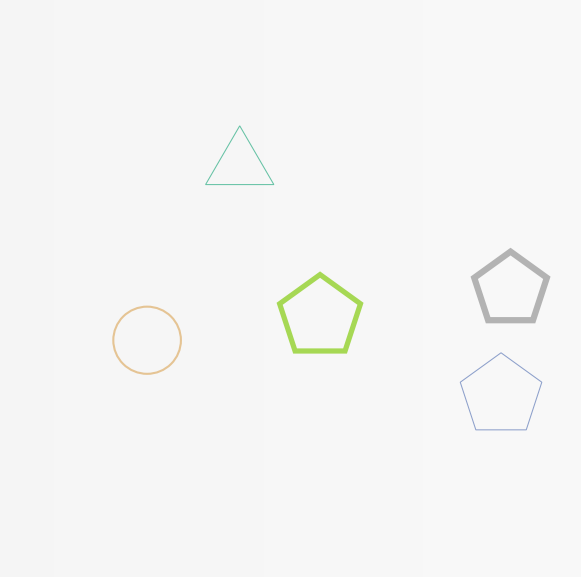[{"shape": "triangle", "thickness": 0.5, "radius": 0.34, "center": [0.412, 0.713]}, {"shape": "pentagon", "thickness": 0.5, "radius": 0.37, "center": [0.862, 0.314]}, {"shape": "pentagon", "thickness": 2.5, "radius": 0.37, "center": [0.551, 0.451]}, {"shape": "circle", "thickness": 1, "radius": 0.29, "center": [0.253, 0.41]}, {"shape": "pentagon", "thickness": 3, "radius": 0.33, "center": [0.878, 0.498]}]